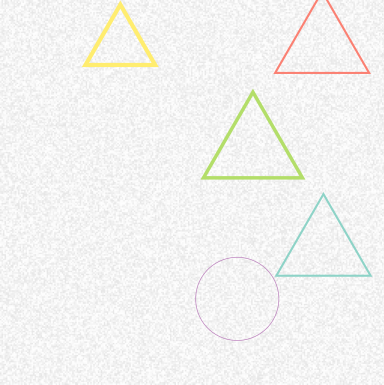[{"shape": "triangle", "thickness": 1.5, "radius": 0.71, "center": [0.84, 0.355]}, {"shape": "triangle", "thickness": 1.5, "radius": 0.7, "center": [0.837, 0.881]}, {"shape": "triangle", "thickness": 2.5, "radius": 0.74, "center": [0.657, 0.612]}, {"shape": "circle", "thickness": 0.5, "radius": 0.54, "center": [0.616, 0.224]}, {"shape": "triangle", "thickness": 3, "radius": 0.52, "center": [0.313, 0.884]}]